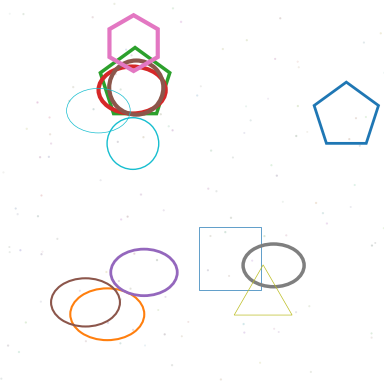[{"shape": "square", "thickness": 0.5, "radius": 0.41, "center": [0.598, 0.328]}, {"shape": "pentagon", "thickness": 2, "radius": 0.44, "center": [0.9, 0.699]}, {"shape": "oval", "thickness": 1.5, "radius": 0.48, "center": [0.279, 0.184]}, {"shape": "pentagon", "thickness": 2.5, "radius": 0.47, "center": [0.351, 0.782]}, {"shape": "oval", "thickness": 3, "radius": 0.44, "center": [0.343, 0.766]}, {"shape": "oval", "thickness": 2, "radius": 0.43, "center": [0.374, 0.292]}, {"shape": "circle", "thickness": 3, "radius": 0.35, "center": [0.354, 0.773]}, {"shape": "oval", "thickness": 1.5, "radius": 0.45, "center": [0.222, 0.215]}, {"shape": "hexagon", "thickness": 3, "radius": 0.36, "center": [0.347, 0.888]}, {"shape": "oval", "thickness": 2.5, "radius": 0.4, "center": [0.711, 0.311]}, {"shape": "triangle", "thickness": 0.5, "radius": 0.43, "center": [0.683, 0.225]}, {"shape": "oval", "thickness": 0.5, "radius": 0.41, "center": [0.256, 0.713]}, {"shape": "circle", "thickness": 1, "radius": 0.34, "center": [0.345, 0.627]}]